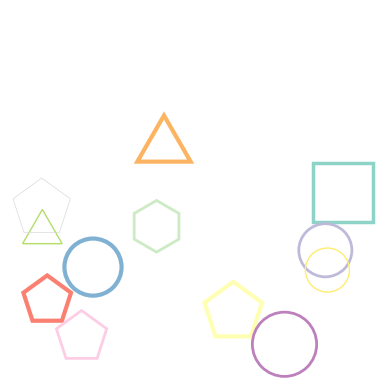[{"shape": "square", "thickness": 2.5, "radius": 0.39, "center": [0.891, 0.5]}, {"shape": "pentagon", "thickness": 3, "radius": 0.39, "center": [0.606, 0.19]}, {"shape": "circle", "thickness": 2, "radius": 0.34, "center": [0.845, 0.35]}, {"shape": "pentagon", "thickness": 3, "radius": 0.33, "center": [0.123, 0.22]}, {"shape": "circle", "thickness": 3, "radius": 0.37, "center": [0.242, 0.306]}, {"shape": "triangle", "thickness": 3, "radius": 0.4, "center": [0.426, 0.62]}, {"shape": "triangle", "thickness": 1, "radius": 0.3, "center": [0.11, 0.397]}, {"shape": "pentagon", "thickness": 2, "radius": 0.34, "center": [0.212, 0.125]}, {"shape": "pentagon", "thickness": 0.5, "radius": 0.39, "center": [0.108, 0.459]}, {"shape": "circle", "thickness": 2, "radius": 0.42, "center": [0.739, 0.106]}, {"shape": "hexagon", "thickness": 2, "radius": 0.34, "center": [0.407, 0.412]}, {"shape": "circle", "thickness": 1, "radius": 0.29, "center": [0.85, 0.299]}]